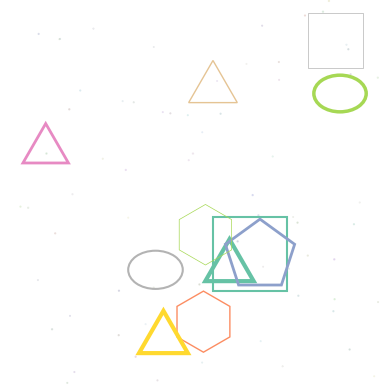[{"shape": "square", "thickness": 1.5, "radius": 0.48, "center": [0.649, 0.34]}, {"shape": "triangle", "thickness": 3, "radius": 0.36, "center": [0.596, 0.306]}, {"shape": "hexagon", "thickness": 1, "radius": 0.4, "center": [0.528, 0.165]}, {"shape": "pentagon", "thickness": 2, "radius": 0.47, "center": [0.675, 0.336]}, {"shape": "triangle", "thickness": 2, "radius": 0.34, "center": [0.119, 0.611]}, {"shape": "hexagon", "thickness": 0.5, "radius": 0.39, "center": [0.534, 0.39]}, {"shape": "oval", "thickness": 2.5, "radius": 0.34, "center": [0.883, 0.757]}, {"shape": "triangle", "thickness": 3, "radius": 0.37, "center": [0.425, 0.119]}, {"shape": "triangle", "thickness": 1, "radius": 0.36, "center": [0.553, 0.77]}, {"shape": "oval", "thickness": 1.5, "radius": 0.35, "center": [0.404, 0.299]}, {"shape": "square", "thickness": 0.5, "radius": 0.36, "center": [0.87, 0.894]}]